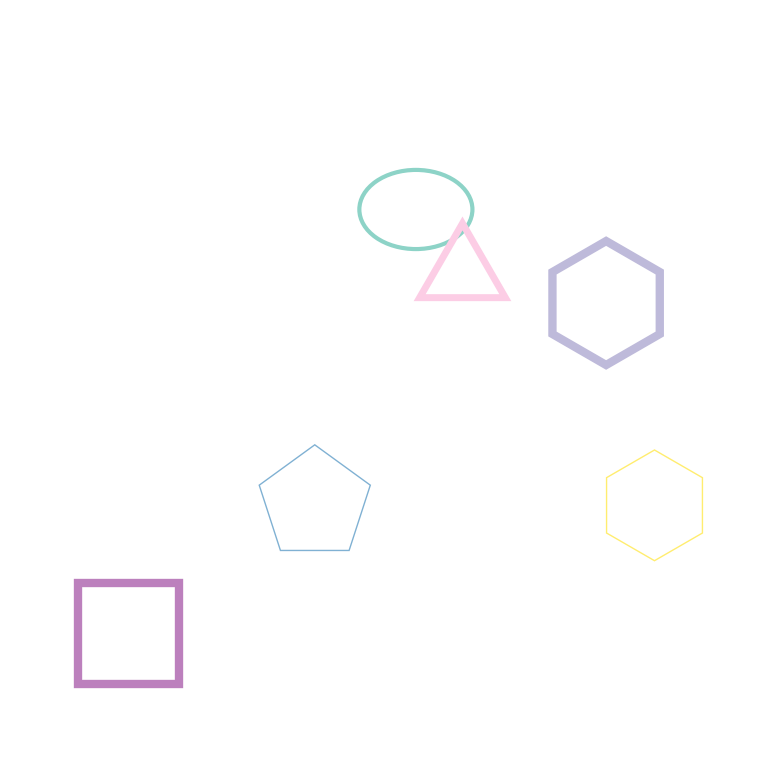[{"shape": "oval", "thickness": 1.5, "radius": 0.37, "center": [0.54, 0.728]}, {"shape": "hexagon", "thickness": 3, "radius": 0.4, "center": [0.787, 0.606]}, {"shape": "pentagon", "thickness": 0.5, "radius": 0.38, "center": [0.409, 0.346]}, {"shape": "triangle", "thickness": 2.5, "radius": 0.32, "center": [0.601, 0.646]}, {"shape": "square", "thickness": 3, "radius": 0.33, "center": [0.167, 0.178]}, {"shape": "hexagon", "thickness": 0.5, "radius": 0.36, "center": [0.85, 0.344]}]